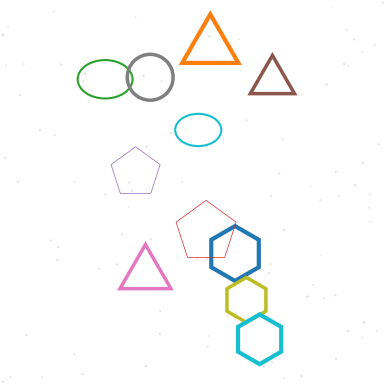[{"shape": "hexagon", "thickness": 3, "radius": 0.36, "center": [0.61, 0.342]}, {"shape": "triangle", "thickness": 3, "radius": 0.42, "center": [0.546, 0.879]}, {"shape": "oval", "thickness": 1.5, "radius": 0.36, "center": [0.273, 0.794]}, {"shape": "pentagon", "thickness": 0.5, "radius": 0.41, "center": [0.535, 0.398]}, {"shape": "pentagon", "thickness": 0.5, "radius": 0.34, "center": [0.352, 0.552]}, {"shape": "triangle", "thickness": 2.5, "radius": 0.33, "center": [0.708, 0.79]}, {"shape": "triangle", "thickness": 2.5, "radius": 0.38, "center": [0.378, 0.288]}, {"shape": "circle", "thickness": 2.5, "radius": 0.3, "center": [0.39, 0.799]}, {"shape": "hexagon", "thickness": 2.5, "radius": 0.29, "center": [0.64, 0.221]}, {"shape": "hexagon", "thickness": 3, "radius": 0.32, "center": [0.674, 0.119]}, {"shape": "oval", "thickness": 1.5, "radius": 0.3, "center": [0.515, 0.662]}]